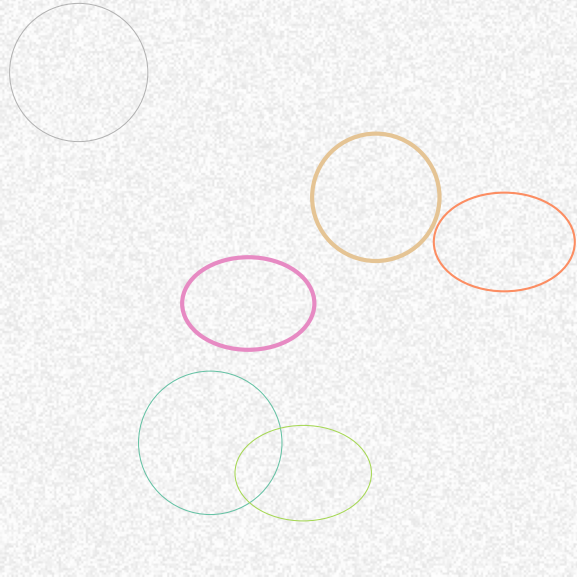[{"shape": "circle", "thickness": 0.5, "radius": 0.62, "center": [0.364, 0.232]}, {"shape": "oval", "thickness": 1, "radius": 0.61, "center": [0.873, 0.58]}, {"shape": "oval", "thickness": 2, "radius": 0.57, "center": [0.43, 0.474]}, {"shape": "oval", "thickness": 0.5, "radius": 0.59, "center": [0.525, 0.18]}, {"shape": "circle", "thickness": 2, "radius": 0.55, "center": [0.651, 0.657]}, {"shape": "circle", "thickness": 0.5, "radius": 0.6, "center": [0.136, 0.874]}]